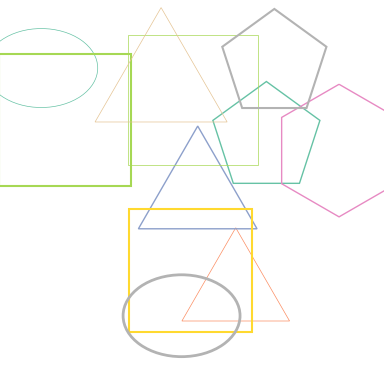[{"shape": "oval", "thickness": 0.5, "radius": 0.73, "center": [0.107, 0.823]}, {"shape": "pentagon", "thickness": 1, "radius": 0.73, "center": [0.692, 0.642]}, {"shape": "triangle", "thickness": 0.5, "radius": 0.81, "center": [0.612, 0.247]}, {"shape": "triangle", "thickness": 1, "radius": 0.89, "center": [0.514, 0.495]}, {"shape": "hexagon", "thickness": 1, "radius": 0.86, "center": [0.881, 0.609]}, {"shape": "square", "thickness": 0.5, "radius": 0.85, "center": [0.502, 0.74]}, {"shape": "square", "thickness": 1.5, "radius": 0.86, "center": [0.169, 0.688]}, {"shape": "square", "thickness": 1.5, "radius": 0.8, "center": [0.494, 0.297]}, {"shape": "triangle", "thickness": 0.5, "radius": 0.99, "center": [0.418, 0.782]}, {"shape": "oval", "thickness": 2, "radius": 0.76, "center": [0.472, 0.18]}, {"shape": "pentagon", "thickness": 1.5, "radius": 0.71, "center": [0.713, 0.835]}]